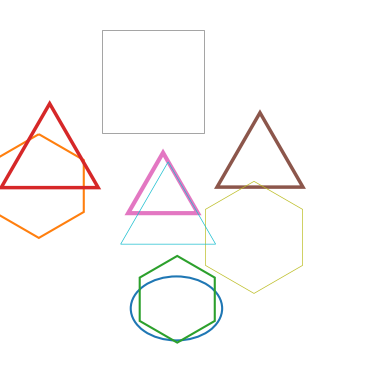[{"shape": "oval", "thickness": 1.5, "radius": 0.59, "center": [0.458, 0.199]}, {"shape": "hexagon", "thickness": 1.5, "radius": 0.67, "center": [0.101, 0.517]}, {"shape": "hexagon", "thickness": 1.5, "radius": 0.56, "center": [0.46, 0.223]}, {"shape": "triangle", "thickness": 2.5, "radius": 0.73, "center": [0.129, 0.585]}, {"shape": "triangle", "thickness": 2.5, "radius": 0.64, "center": [0.675, 0.578]}, {"shape": "triangle", "thickness": 3, "radius": 0.52, "center": [0.423, 0.499]}, {"shape": "square", "thickness": 0.5, "radius": 0.67, "center": [0.398, 0.788]}, {"shape": "hexagon", "thickness": 0.5, "radius": 0.73, "center": [0.66, 0.383]}, {"shape": "triangle", "thickness": 0.5, "radius": 0.71, "center": [0.437, 0.437]}]